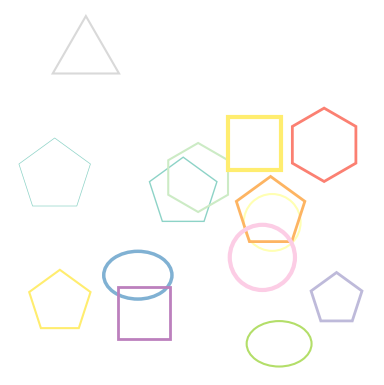[{"shape": "pentagon", "thickness": 0.5, "radius": 0.49, "center": [0.142, 0.544]}, {"shape": "pentagon", "thickness": 1, "radius": 0.46, "center": [0.476, 0.5]}, {"shape": "circle", "thickness": 1.5, "radius": 0.37, "center": [0.707, 0.422]}, {"shape": "pentagon", "thickness": 2, "radius": 0.35, "center": [0.874, 0.223]}, {"shape": "hexagon", "thickness": 2, "radius": 0.48, "center": [0.842, 0.624]}, {"shape": "oval", "thickness": 2.5, "radius": 0.44, "center": [0.358, 0.285]}, {"shape": "pentagon", "thickness": 2, "radius": 0.47, "center": [0.703, 0.448]}, {"shape": "oval", "thickness": 1.5, "radius": 0.42, "center": [0.725, 0.107]}, {"shape": "circle", "thickness": 3, "radius": 0.42, "center": [0.681, 0.331]}, {"shape": "triangle", "thickness": 1.5, "radius": 0.5, "center": [0.223, 0.859]}, {"shape": "square", "thickness": 2, "radius": 0.34, "center": [0.374, 0.186]}, {"shape": "hexagon", "thickness": 1.5, "radius": 0.45, "center": [0.515, 0.539]}, {"shape": "square", "thickness": 3, "radius": 0.34, "center": [0.661, 0.628]}, {"shape": "pentagon", "thickness": 1.5, "radius": 0.42, "center": [0.155, 0.215]}]